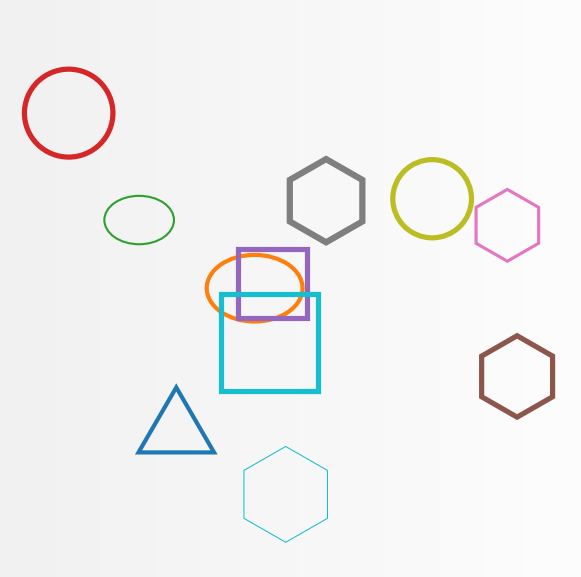[{"shape": "triangle", "thickness": 2, "radius": 0.38, "center": [0.303, 0.253]}, {"shape": "oval", "thickness": 2, "radius": 0.41, "center": [0.438, 0.5]}, {"shape": "oval", "thickness": 1, "radius": 0.3, "center": [0.239, 0.618]}, {"shape": "circle", "thickness": 2.5, "radius": 0.38, "center": [0.118, 0.803]}, {"shape": "square", "thickness": 2.5, "radius": 0.3, "center": [0.469, 0.509]}, {"shape": "hexagon", "thickness": 2.5, "radius": 0.35, "center": [0.89, 0.347]}, {"shape": "hexagon", "thickness": 1.5, "radius": 0.31, "center": [0.873, 0.609]}, {"shape": "hexagon", "thickness": 3, "radius": 0.36, "center": [0.561, 0.652]}, {"shape": "circle", "thickness": 2.5, "radius": 0.34, "center": [0.743, 0.655]}, {"shape": "square", "thickness": 2.5, "radius": 0.42, "center": [0.464, 0.406]}, {"shape": "hexagon", "thickness": 0.5, "radius": 0.41, "center": [0.492, 0.143]}]